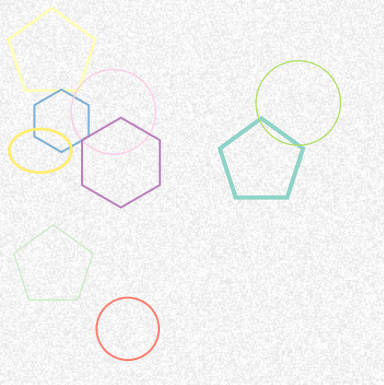[{"shape": "pentagon", "thickness": 3, "radius": 0.57, "center": [0.679, 0.579]}, {"shape": "pentagon", "thickness": 2, "radius": 0.59, "center": [0.135, 0.861]}, {"shape": "circle", "thickness": 1.5, "radius": 0.4, "center": [0.332, 0.146]}, {"shape": "hexagon", "thickness": 1.5, "radius": 0.41, "center": [0.16, 0.686]}, {"shape": "circle", "thickness": 1, "radius": 0.55, "center": [0.775, 0.732]}, {"shape": "circle", "thickness": 1, "radius": 0.55, "center": [0.295, 0.709]}, {"shape": "hexagon", "thickness": 1.5, "radius": 0.58, "center": [0.314, 0.578]}, {"shape": "pentagon", "thickness": 1, "radius": 0.54, "center": [0.139, 0.308]}, {"shape": "oval", "thickness": 2, "radius": 0.4, "center": [0.105, 0.608]}]